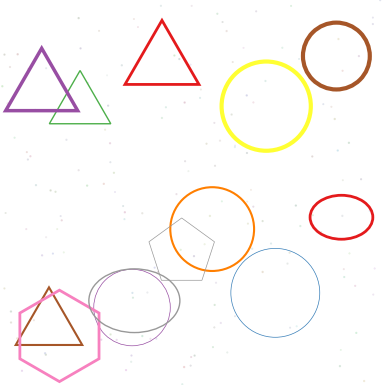[{"shape": "oval", "thickness": 2, "radius": 0.41, "center": [0.887, 0.436]}, {"shape": "triangle", "thickness": 2, "radius": 0.55, "center": [0.421, 0.836]}, {"shape": "circle", "thickness": 0.5, "radius": 0.58, "center": [0.715, 0.239]}, {"shape": "triangle", "thickness": 1, "radius": 0.46, "center": [0.208, 0.725]}, {"shape": "circle", "thickness": 0.5, "radius": 0.5, "center": [0.343, 0.201]}, {"shape": "triangle", "thickness": 2.5, "radius": 0.54, "center": [0.108, 0.767]}, {"shape": "circle", "thickness": 1.5, "radius": 0.54, "center": [0.551, 0.405]}, {"shape": "circle", "thickness": 3, "radius": 0.58, "center": [0.691, 0.724]}, {"shape": "circle", "thickness": 3, "radius": 0.43, "center": [0.874, 0.854]}, {"shape": "triangle", "thickness": 1.5, "radius": 0.5, "center": [0.127, 0.154]}, {"shape": "hexagon", "thickness": 2, "radius": 0.59, "center": [0.154, 0.128]}, {"shape": "oval", "thickness": 1, "radius": 0.59, "center": [0.349, 0.219]}, {"shape": "pentagon", "thickness": 0.5, "radius": 0.45, "center": [0.472, 0.344]}]